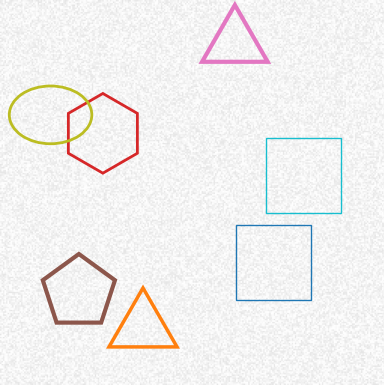[{"shape": "square", "thickness": 1, "radius": 0.48, "center": [0.71, 0.317]}, {"shape": "triangle", "thickness": 2.5, "radius": 0.51, "center": [0.371, 0.15]}, {"shape": "hexagon", "thickness": 2, "radius": 0.52, "center": [0.267, 0.654]}, {"shape": "pentagon", "thickness": 3, "radius": 0.49, "center": [0.205, 0.242]}, {"shape": "triangle", "thickness": 3, "radius": 0.49, "center": [0.61, 0.889]}, {"shape": "oval", "thickness": 2, "radius": 0.54, "center": [0.131, 0.702]}, {"shape": "square", "thickness": 1, "radius": 0.49, "center": [0.789, 0.544]}]